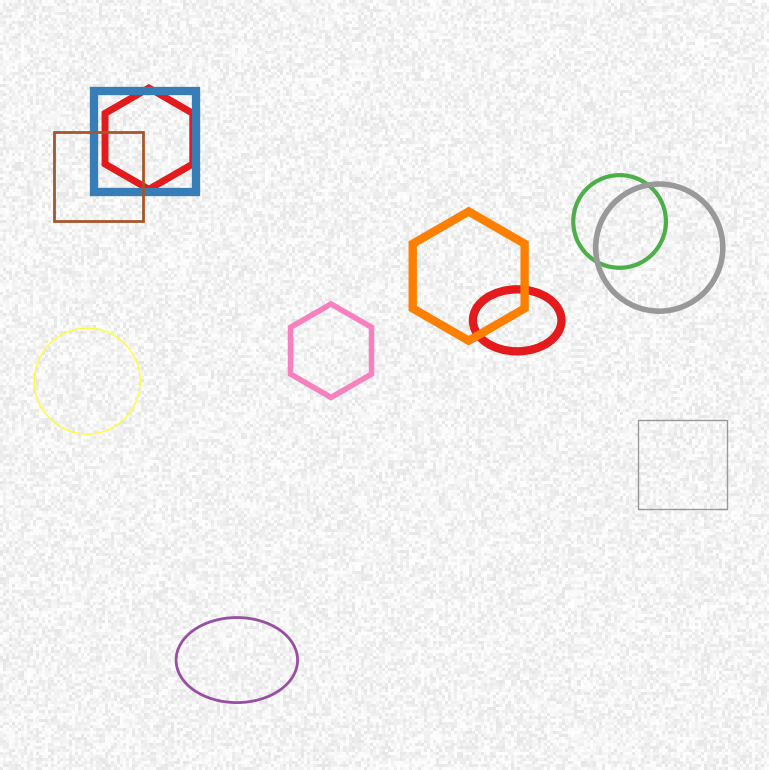[{"shape": "oval", "thickness": 3, "radius": 0.29, "center": [0.672, 0.584]}, {"shape": "hexagon", "thickness": 2.5, "radius": 0.33, "center": [0.193, 0.82]}, {"shape": "square", "thickness": 3, "radius": 0.33, "center": [0.188, 0.816]}, {"shape": "circle", "thickness": 1.5, "radius": 0.3, "center": [0.805, 0.712]}, {"shape": "oval", "thickness": 1, "radius": 0.39, "center": [0.308, 0.143]}, {"shape": "hexagon", "thickness": 3, "radius": 0.42, "center": [0.609, 0.641]}, {"shape": "circle", "thickness": 0.5, "radius": 0.34, "center": [0.113, 0.505]}, {"shape": "square", "thickness": 1, "radius": 0.29, "center": [0.128, 0.771]}, {"shape": "hexagon", "thickness": 2, "radius": 0.3, "center": [0.43, 0.545]}, {"shape": "square", "thickness": 0.5, "radius": 0.29, "center": [0.887, 0.396]}, {"shape": "circle", "thickness": 2, "radius": 0.41, "center": [0.856, 0.678]}]